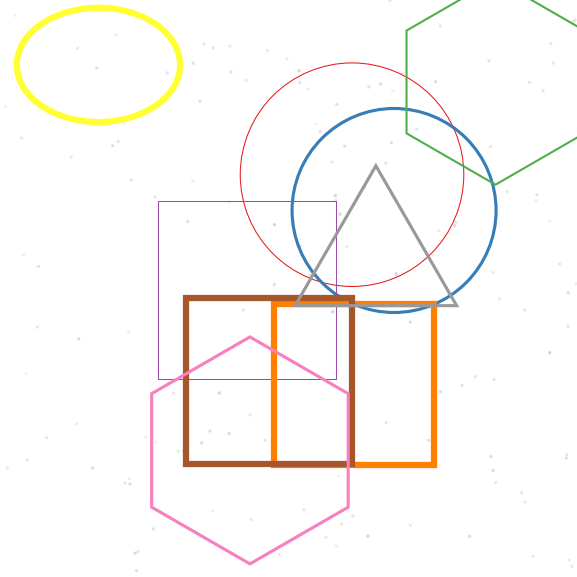[{"shape": "circle", "thickness": 0.5, "radius": 0.97, "center": [0.61, 0.697]}, {"shape": "circle", "thickness": 1.5, "radius": 0.88, "center": [0.682, 0.635]}, {"shape": "hexagon", "thickness": 1, "radius": 0.89, "center": [0.858, 0.857]}, {"shape": "square", "thickness": 0.5, "radius": 0.77, "center": [0.428, 0.498]}, {"shape": "square", "thickness": 3, "radius": 0.69, "center": [0.613, 0.333]}, {"shape": "oval", "thickness": 3, "radius": 0.71, "center": [0.17, 0.887]}, {"shape": "square", "thickness": 3, "radius": 0.72, "center": [0.466, 0.34]}, {"shape": "hexagon", "thickness": 1.5, "radius": 0.98, "center": [0.433, 0.219]}, {"shape": "triangle", "thickness": 1.5, "radius": 0.81, "center": [0.651, 0.551]}]